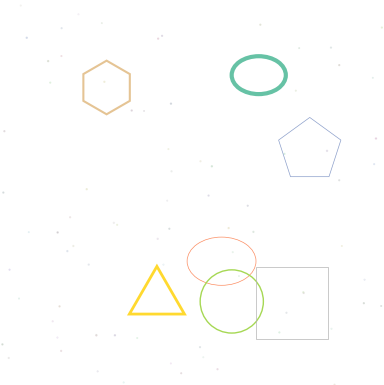[{"shape": "oval", "thickness": 3, "radius": 0.35, "center": [0.672, 0.805]}, {"shape": "oval", "thickness": 0.5, "radius": 0.45, "center": [0.575, 0.322]}, {"shape": "pentagon", "thickness": 0.5, "radius": 0.43, "center": [0.805, 0.61]}, {"shape": "circle", "thickness": 1, "radius": 0.41, "center": [0.602, 0.217]}, {"shape": "triangle", "thickness": 2, "radius": 0.41, "center": [0.408, 0.226]}, {"shape": "hexagon", "thickness": 1.5, "radius": 0.35, "center": [0.277, 0.773]}, {"shape": "square", "thickness": 0.5, "radius": 0.47, "center": [0.758, 0.213]}]